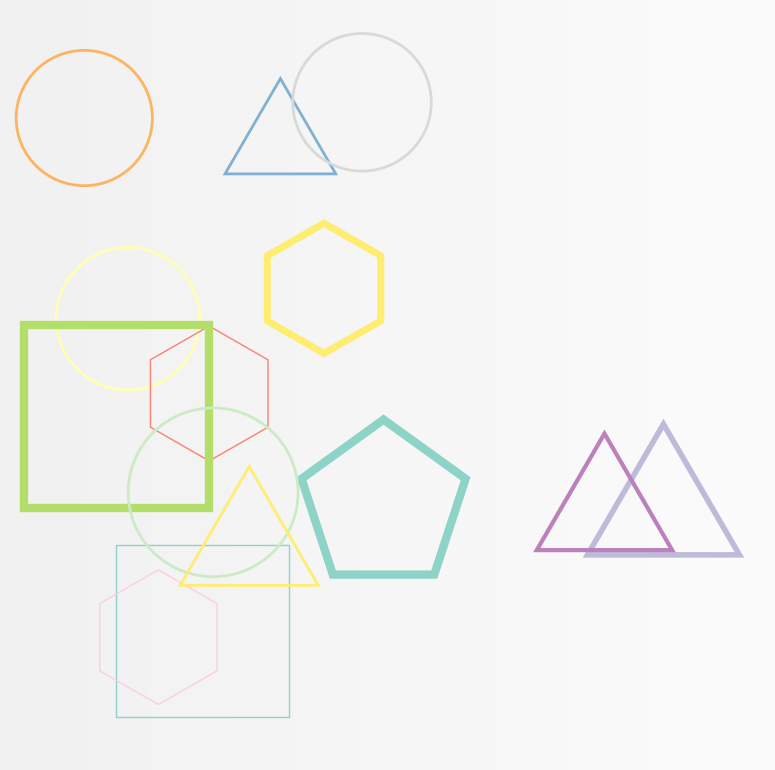[{"shape": "pentagon", "thickness": 3, "radius": 0.56, "center": [0.495, 0.344]}, {"shape": "square", "thickness": 0.5, "radius": 0.56, "center": [0.261, 0.181]}, {"shape": "circle", "thickness": 1, "radius": 0.46, "center": [0.165, 0.586]}, {"shape": "triangle", "thickness": 2, "radius": 0.57, "center": [0.856, 0.336]}, {"shape": "hexagon", "thickness": 0.5, "radius": 0.44, "center": [0.27, 0.489]}, {"shape": "triangle", "thickness": 1, "radius": 0.41, "center": [0.362, 0.815]}, {"shape": "circle", "thickness": 1, "radius": 0.44, "center": [0.109, 0.847]}, {"shape": "square", "thickness": 3, "radius": 0.59, "center": [0.15, 0.459]}, {"shape": "hexagon", "thickness": 0.5, "radius": 0.44, "center": [0.204, 0.172]}, {"shape": "circle", "thickness": 1, "radius": 0.45, "center": [0.467, 0.867]}, {"shape": "triangle", "thickness": 1.5, "radius": 0.5, "center": [0.78, 0.336]}, {"shape": "circle", "thickness": 1, "radius": 0.55, "center": [0.275, 0.361]}, {"shape": "triangle", "thickness": 1, "radius": 0.51, "center": [0.322, 0.291]}, {"shape": "hexagon", "thickness": 2.5, "radius": 0.42, "center": [0.418, 0.626]}]